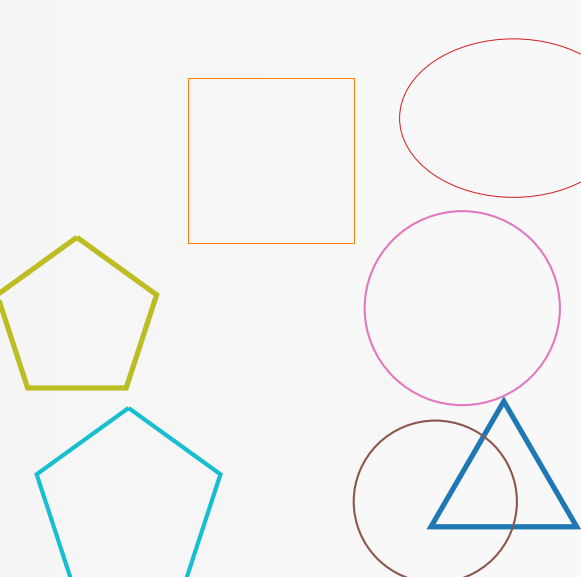[{"shape": "triangle", "thickness": 2.5, "radius": 0.72, "center": [0.867, 0.159]}, {"shape": "square", "thickness": 0.5, "radius": 0.71, "center": [0.466, 0.721]}, {"shape": "oval", "thickness": 0.5, "radius": 0.98, "center": [0.883, 0.795]}, {"shape": "circle", "thickness": 1, "radius": 0.7, "center": [0.749, 0.13]}, {"shape": "circle", "thickness": 1, "radius": 0.84, "center": [0.795, 0.466]}, {"shape": "pentagon", "thickness": 2.5, "radius": 0.72, "center": [0.132, 0.444]}, {"shape": "pentagon", "thickness": 2, "radius": 0.83, "center": [0.221, 0.126]}]